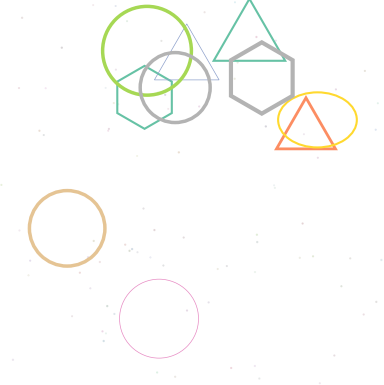[{"shape": "hexagon", "thickness": 1.5, "radius": 0.41, "center": [0.375, 0.747]}, {"shape": "triangle", "thickness": 1.5, "radius": 0.54, "center": [0.648, 0.896]}, {"shape": "triangle", "thickness": 2, "radius": 0.44, "center": [0.795, 0.658]}, {"shape": "triangle", "thickness": 0.5, "radius": 0.49, "center": [0.485, 0.841]}, {"shape": "circle", "thickness": 0.5, "radius": 0.51, "center": [0.413, 0.172]}, {"shape": "circle", "thickness": 2.5, "radius": 0.58, "center": [0.382, 0.868]}, {"shape": "oval", "thickness": 1.5, "radius": 0.51, "center": [0.825, 0.689]}, {"shape": "circle", "thickness": 2.5, "radius": 0.49, "center": [0.174, 0.407]}, {"shape": "hexagon", "thickness": 3, "radius": 0.46, "center": [0.68, 0.797]}, {"shape": "circle", "thickness": 2.5, "radius": 0.45, "center": [0.455, 0.773]}]